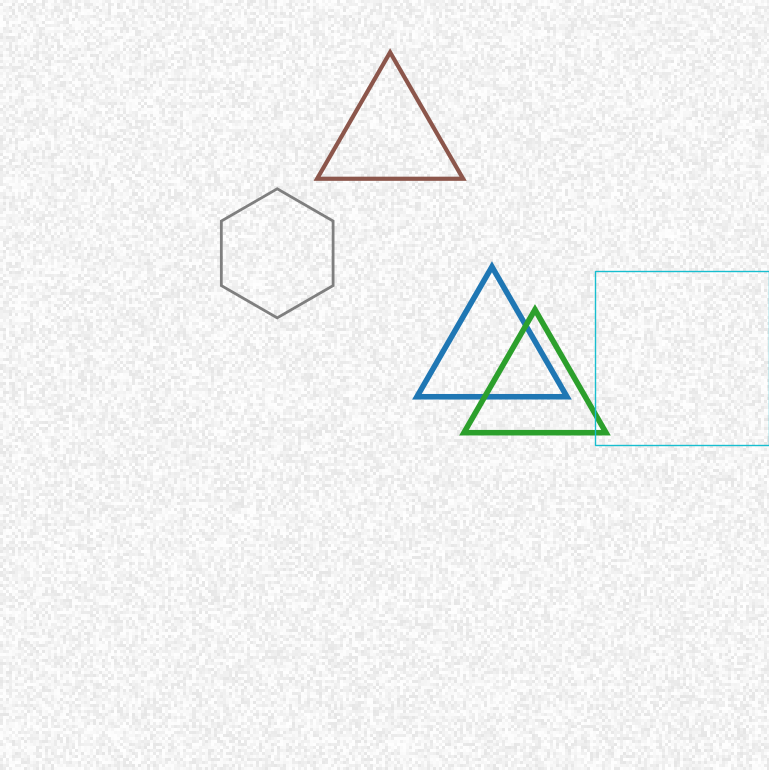[{"shape": "triangle", "thickness": 2, "radius": 0.56, "center": [0.639, 0.541]}, {"shape": "triangle", "thickness": 2, "radius": 0.53, "center": [0.695, 0.491]}, {"shape": "triangle", "thickness": 1.5, "radius": 0.55, "center": [0.507, 0.823]}, {"shape": "hexagon", "thickness": 1, "radius": 0.42, "center": [0.36, 0.671]}, {"shape": "square", "thickness": 0.5, "radius": 0.57, "center": [0.886, 0.535]}]